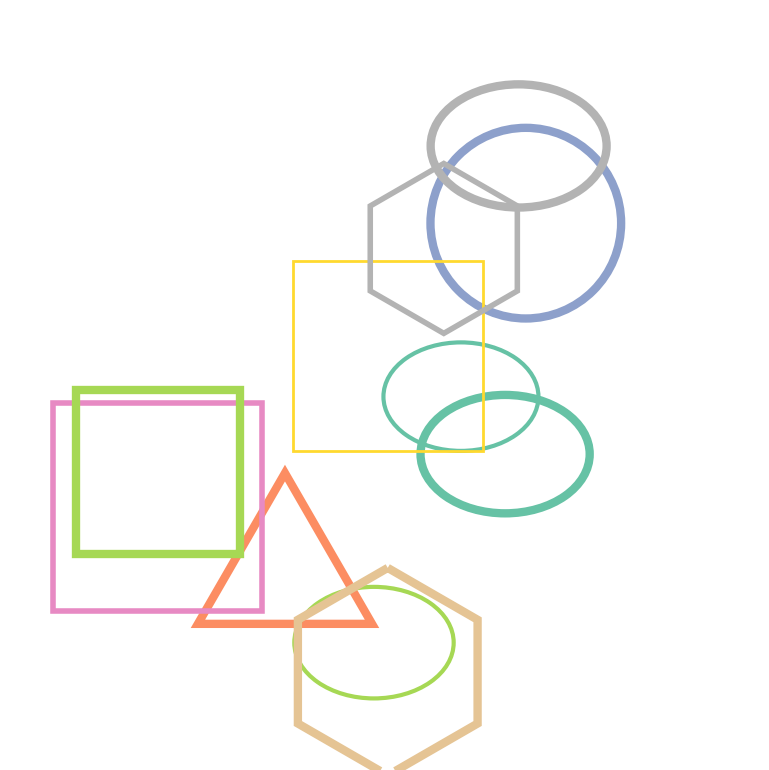[{"shape": "oval", "thickness": 3, "radius": 0.55, "center": [0.656, 0.41]}, {"shape": "oval", "thickness": 1.5, "radius": 0.5, "center": [0.599, 0.485]}, {"shape": "triangle", "thickness": 3, "radius": 0.65, "center": [0.37, 0.255]}, {"shape": "circle", "thickness": 3, "radius": 0.62, "center": [0.683, 0.71]}, {"shape": "square", "thickness": 2, "radius": 0.68, "center": [0.204, 0.341]}, {"shape": "square", "thickness": 3, "radius": 0.53, "center": [0.205, 0.387]}, {"shape": "oval", "thickness": 1.5, "radius": 0.52, "center": [0.486, 0.165]}, {"shape": "square", "thickness": 1, "radius": 0.62, "center": [0.504, 0.538]}, {"shape": "hexagon", "thickness": 3, "radius": 0.67, "center": [0.504, 0.128]}, {"shape": "oval", "thickness": 3, "radius": 0.57, "center": [0.674, 0.81]}, {"shape": "hexagon", "thickness": 2, "radius": 0.55, "center": [0.576, 0.677]}]